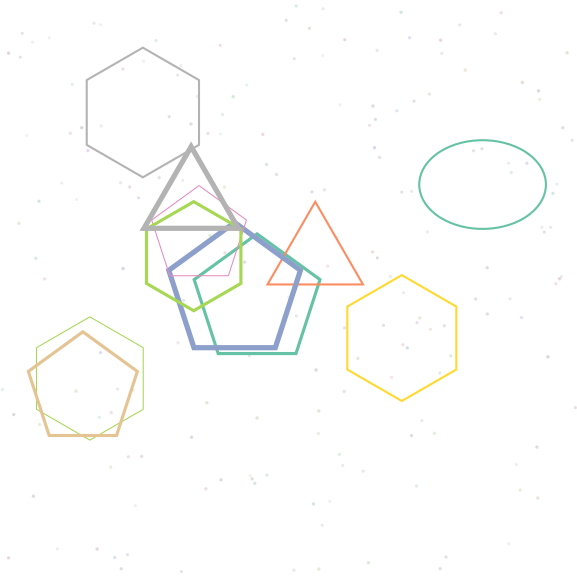[{"shape": "oval", "thickness": 1, "radius": 0.55, "center": [0.836, 0.68]}, {"shape": "pentagon", "thickness": 1.5, "radius": 0.57, "center": [0.445, 0.48]}, {"shape": "triangle", "thickness": 1, "radius": 0.48, "center": [0.546, 0.554]}, {"shape": "pentagon", "thickness": 2.5, "radius": 0.6, "center": [0.406, 0.494]}, {"shape": "pentagon", "thickness": 0.5, "radius": 0.43, "center": [0.345, 0.591]}, {"shape": "hexagon", "thickness": 0.5, "radius": 0.53, "center": [0.156, 0.344]}, {"shape": "hexagon", "thickness": 1.5, "radius": 0.47, "center": [0.335, 0.556]}, {"shape": "hexagon", "thickness": 1, "radius": 0.54, "center": [0.696, 0.414]}, {"shape": "pentagon", "thickness": 1.5, "radius": 0.5, "center": [0.143, 0.325]}, {"shape": "hexagon", "thickness": 1, "radius": 0.56, "center": [0.247, 0.804]}, {"shape": "triangle", "thickness": 2.5, "radius": 0.47, "center": [0.331, 0.651]}]